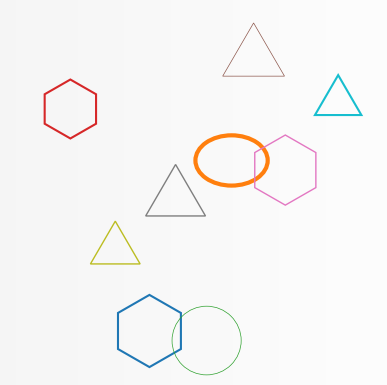[{"shape": "hexagon", "thickness": 1.5, "radius": 0.47, "center": [0.386, 0.14]}, {"shape": "oval", "thickness": 3, "radius": 0.47, "center": [0.598, 0.583]}, {"shape": "circle", "thickness": 0.5, "radius": 0.45, "center": [0.533, 0.115]}, {"shape": "hexagon", "thickness": 1.5, "radius": 0.38, "center": [0.182, 0.717]}, {"shape": "triangle", "thickness": 0.5, "radius": 0.46, "center": [0.654, 0.848]}, {"shape": "hexagon", "thickness": 1, "radius": 0.46, "center": [0.736, 0.558]}, {"shape": "triangle", "thickness": 1, "radius": 0.45, "center": [0.453, 0.484]}, {"shape": "triangle", "thickness": 1, "radius": 0.37, "center": [0.298, 0.351]}, {"shape": "triangle", "thickness": 1.5, "radius": 0.35, "center": [0.873, 0.736]}]